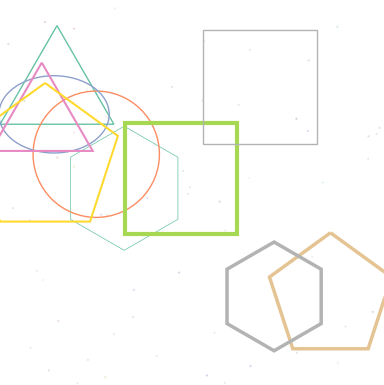[{"shape": "triangle", "thickness": 1, "radius": 0.85, "center": [0.148, 0.763]}, {"shape": "hexagon", "thickness": 0.5, "radius": 0.81, "center": [0.323, 0.511]}, {"shape": "circle", "thickness": 1, "radius": 0.82, "center": [0.25, 0.599]}, {"shape": "oval", "thickness": 1, "radius": 0.72, "center": [0.14, 0.703]}, {"shape": "triangle", "thickness": 1.5, "radius": 0.76, "center": [0.108, 0.684]}, {"shape": "square", "thickness": 3, "radius": 0.72, "center": [0.47, 0.537]}, {"shape": "pentagon", "thickness": 1.5, "radius": 0.99, "center": [0.117, 0.585]}, {"shape": "pentagon", "thickness": 2.5, "radius": 0.83, "center": [0.858, 0.229]}, {"shape": "hexagon", "thickness": 2.5, "radius": 0.71, "center": [0.712, 0.23]}, {"shape": "square", "thickness": 1, "radius": 0.74, "center": [0.675, 0.773]}]